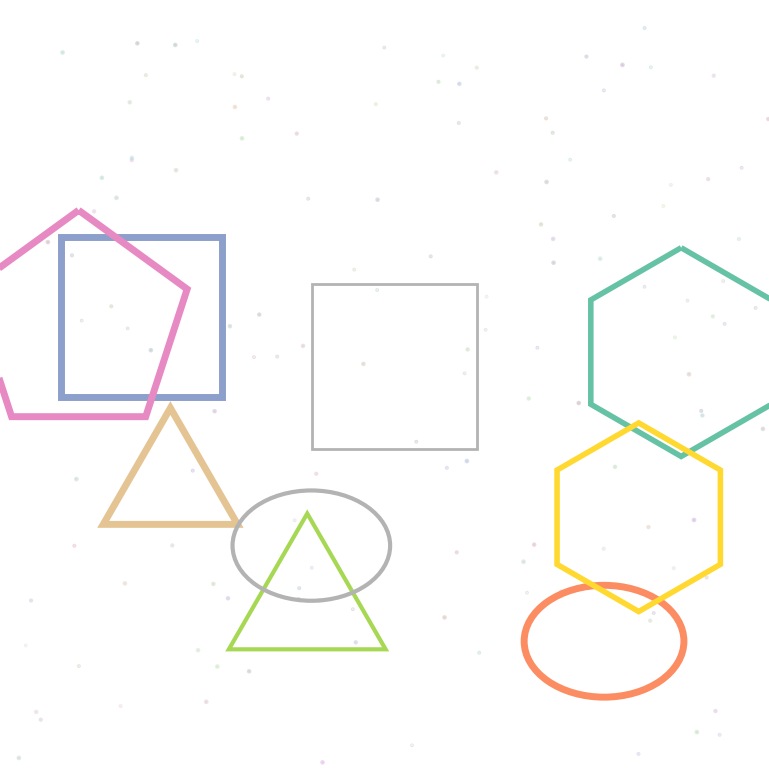[{"shape": "hexagon", "thickness": 2, "radius": 0.68, "center": [0.885, 0.543]}, {"shape": "oval", "thickness": 2.5, "radius": 0.52, "center": [0.784, 0.167]}, {"shape": "square", "thickness": 2.5, "radius": 0.52, "center": [0.184, 0.588]}, {"shape": "pentagon", "thickness": 2.5, "radius": 0.74, "center": [0.102, 0.579]}, {"shape": "triangle", "thickness": 1.5, "radius": 0.59, "center": [0.399, 0.216]}, {"shape": "hexagon", "thickness": 2, "radius": 0.61, "center": [0.83, 0.328]}, {"shape": "triangle", "thickness": 2.5, "radius": 0.5, "center": [0.221, 0.369]}, {"shape": "square", "thickness": 1, "radius": 0.54, "center": [0.512, 0.524]}, {"shape": "oval", "thickness": 1.5, "radius": 0.51, "center": [0.404, 0.291]}]